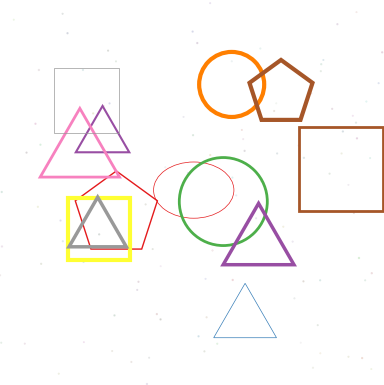[{"shape": "oval", "thickness": 0.5, "radius": 0.52, "center": [0.503, 0.506]}, {"shape": "pentagon", "thickness": 1, "radius": 0.56, "center": [0.302, 0.444]}, {"shape": "triangle", "thickness": 0.5, "radius": 0.47, "center": [0.637, 0.17]}, {"shape": "circle", "thickness": 2, "radius": 0.57, "center": [0.58, 0.476]}, {"shape": "triangle", "thickness": 1.5, "radius": 0.4, "center": [0.266, 0.645]}, {"shape": "triangle", "thickness": 2.5, "radius": 0.53, "center": [0.672, 0.366]}, {"shape": "circle", "thickness": 3, "radius": 0.42, "center": [0.602, 0.781]}, {"shape": "square", "thickness": 3, "radius": 0.4, "center": [0.257, 0.404]}, {"shape": "square", "thickness": 2, "radius": 0.55, "center": [0.886, 0.561]}, {"shape": "pentagon", "thickness": 3, "radius": 0.43, "center": [0.73, 0.758]}, {"shape": "triangle", "thickness": 2, "radius": 0.59, "center": [0.207, 0.599]}, {"shape": "triangle", "thickness": 2.5, "radius": 0.43, "center": [0.254, 0.402]}, {"shape": "square", "thickness": 0.5, "radius": 0.42, "center": [0.225, 0.739]}]